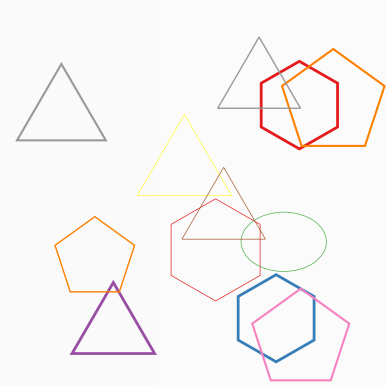[{"shape": "hexagon", "thickness": 2, "radius": 0.57, "center": [0.773, 0.727]}, {"shape": "hexagon", "thickness": 0.5, "radius": 0.66, "center": [0.556, 0.351]}, {"shape": "hexagon", "thickness": 2, "radius": 0.57, "center": [0.713, 0.173]}, {"shape": "oval", "thickness": 0.5, "radius": 0.55, "center": [0.732, 0.372]}, {"shape": "triangle", "thickness": 2, "radius": 0.62, "center": [0.292, 0.143]}, {"shape": "pentagon", "thickness": 1, "radius": 0.54, "center": [0.245, 0.329]}, {"shape": "pentagon", "thickness": 1.5, "radius": 0.7, "center": [0.86, 0.734]}, {"shape": "triangle", "thickness": 0.5, "radius": 0.7, "center": [0.476, 0.562]}, {"shape": "triangle", "thickness": 0.5, "radius": 0.62, "center": [0.577, 0.441]}, {"shape": "pentagon", "thickness": 1.5, "radius": 0.66, "center": [0.776, 0.119]}, {"shape": "triangle", "thickness": 1, "radius": 0.62, "center": [0.669, 0.78]}, {"shape": "triangle", "thickness": 1.5, "radius": 0.66, "center": [0.158, 0.702]}]